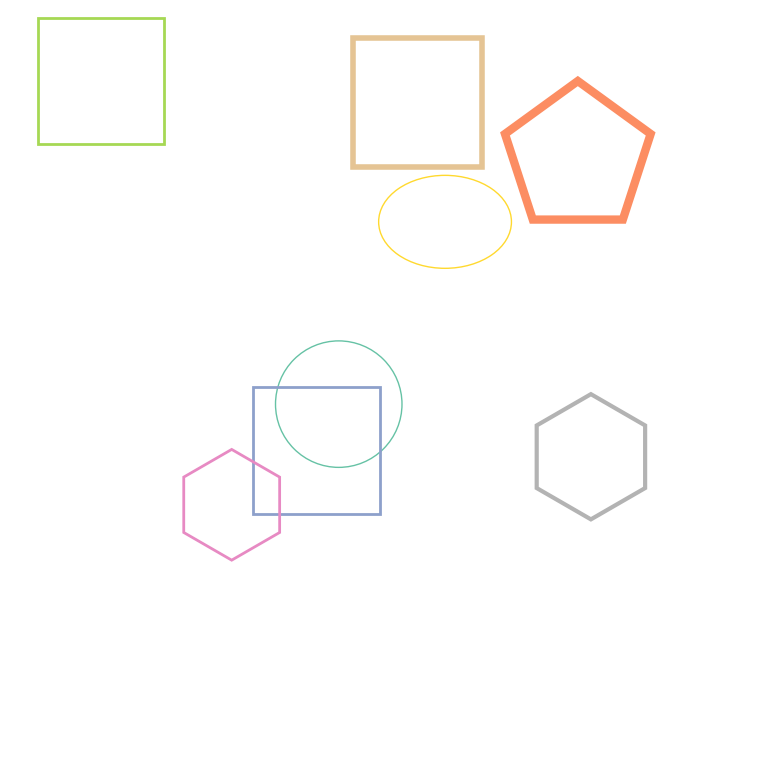[{"shape": "circle", "thickness": 0.5, "radius": 0.41, "center": [0.44, 0.475]}, {"shape": "pentagon", "thickness": 3, "radius": 0.5, "center": [0.75, 0.795]}, {"shape": "square", "thickness": 1, "radius": 0.41, "center": [0.411, 0.415]}, {"shape": "hexagon", "thickness": 1, "radius": 0.36, "center": [0.301, 0.344]}, {"shape": "square", "thickness": 1, "radius": 0.41, "center": [0.131, 0.895]}, {"shape": "oval", "thickness": 0.5, "radius": 0.43, "center": [0.578, 0.712]}, {"shape": "square", "thickness": 2, "radius": 0.42, "center": [0.542, 0.867]}, {"shape": "hexagon", "thickness": 1.5, "radius": 0.41, "center": [0.767, 0.407]}]